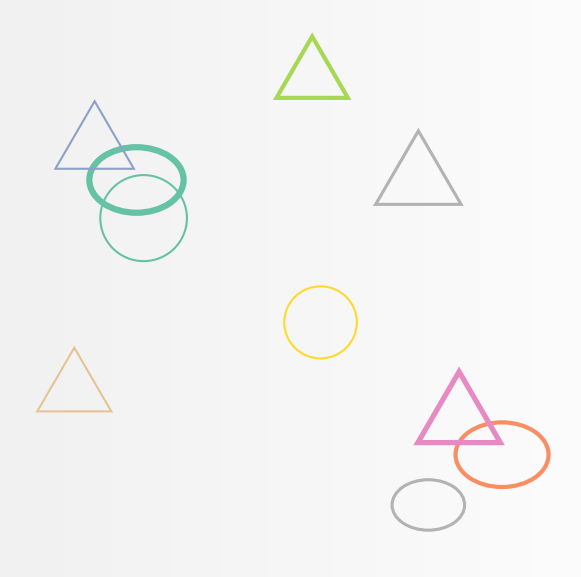[{"shape": "circle", "thickness": 1, "radius": 0.37, "center": [0.247, 0.621]}, {"shape": "oval", "thickness": 3, "radius": 0.41, "center": [0.235, 0.687]}, {"shape": "oval", "thickness": 2, "radius": 0.4, "center": [0.864, 0.212]}, {"shape": "triangle", "thickness": 1, "radius": 0.39, "center": [0.163, 0.746]}, {"shape": "triangle", "thickness": 2.5, "radius": 0.41, "center": [0.79, 0.274]}, {"shape": "triangle", "thickness": 2, "radius": 0.35, "center": [0.537, 0.865]}, {"shape": "circle", "thickness": 1, "radius": 0.31, "center": [0.551, 0.441]}, {"shape": "triangle", "thickness": 1, "radius": 0.37, "center": [0.128, 0.324]}, {"shape": "oval", "thickness": 1.5, "radius": 0.31, "center": [0.737, 0.125]}, {"shape": "triangle", "thickness": 1.5, "radius": 0.42, "center": [0.72, 0.688]}]